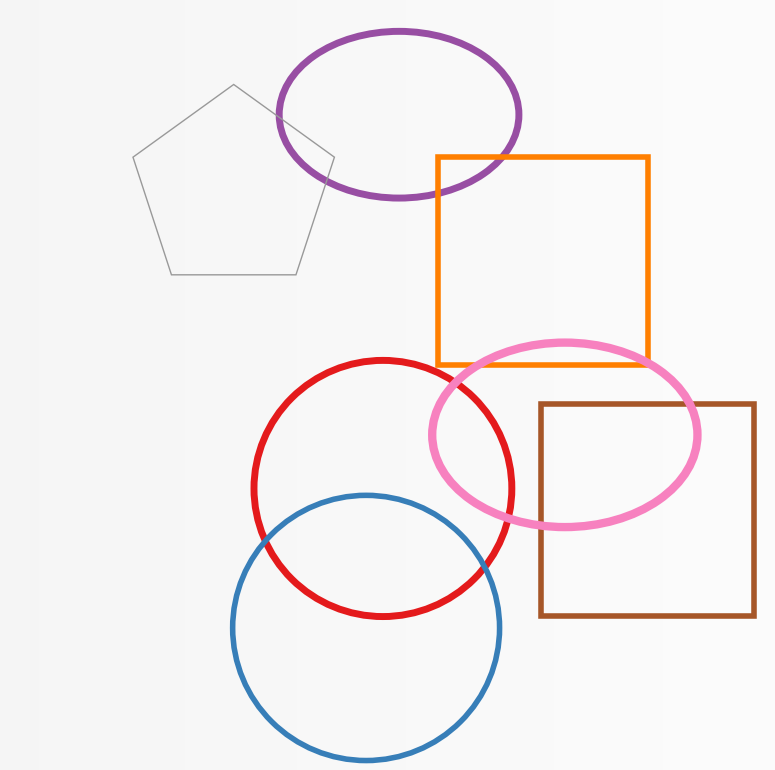[{"shape": "circle", "thickness": 2.5, "radius": 0.83, "center": [0.494, 0.366]}, {"shape": "circle", "thickness": 2, "radius": 0.86, "center": [0.472, 0.184]}, {"shape": "oval", "thickness": 2.5, "radius": 0.77, "center": [0.515, 0.851]}, {"shape": "square", "thickness": 2, "radius": 0.68, "center": [0.701, 0.661]}, {"shape": "square", "thickness": 2, "radius": 0.69, "center": [0.835, 0.338]}, {"shape": "oval", "thickness": 3, "radius": 0.86, "center": [0.729, 0.435]}, {"shape": "pentagon", "thickness": 0.5, "radius": 0.68, "center": [0.302, 0.754]}]